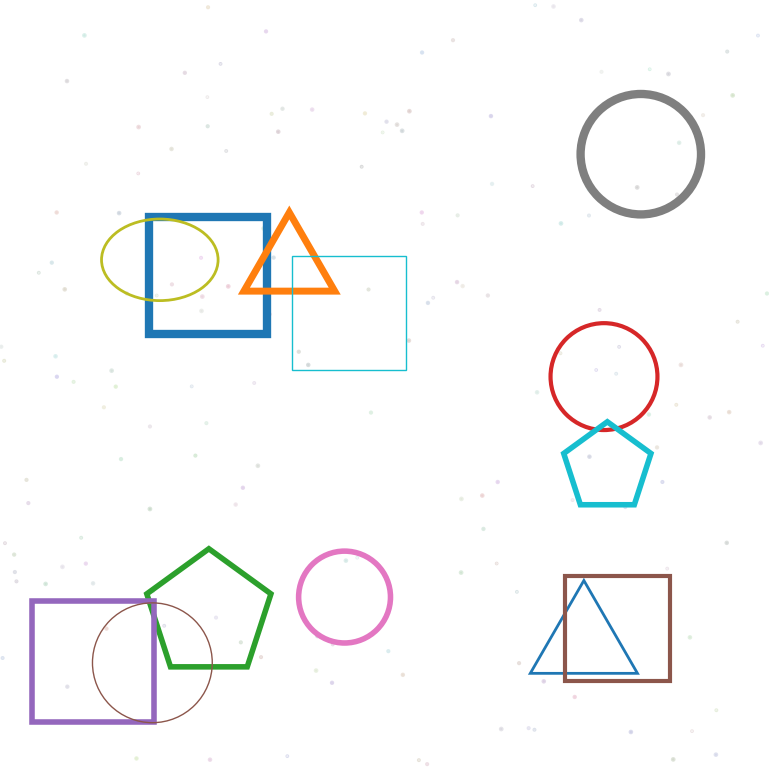[{"shape": "triangle", "thickness": 1, "radius": 0.4, "center": [0.758, 0.166]}, {"shape": "square", "thickness": 3, "radius": 0.38, "center": [0.27, 0.642]}, {"shape": "triangle", "thickness": 2.5, "radius": 0.34, "center": [0.376, 0.656]}, {"shape": "pentagon", "thickness": 2, "radius": 0.42, "center": [0.271, 0.203]}, {"shape": "circle", "thickness": 1.5, "radius": 0.35, "center": [0.784, 0.511]}, {"shape": "square", "thickness": 2, "radius": 0.39, "center": [0.121, 0.141]}, {"shape": "circle", "thickness": 0.5, "radius": 0.39, "center": [0.198, 0.139]}, {"shape": "square", "thickness": 1.5, "radius": 0.34, "center": [0.802, 0.184]}, {"shape": "circle", "thickness": 2, "radius": 0.3, "center": [0.447, 0.225]}, {"shape": "circle", "thickness": 3, "radius": 0.39, "center": [0.832, 0.8]}, {"shape": "oval", "thickness": 1, "radius": 0.38, "center": [0.208, 0.663]}, {"shape": "square", "thickness": 0.5, "radius": 0.37, "center": [0.453, 0.594]}, {"shape": "pentagon", "thickness": 2, "radius": 0.3, "center": [0.789, 0.393]}]